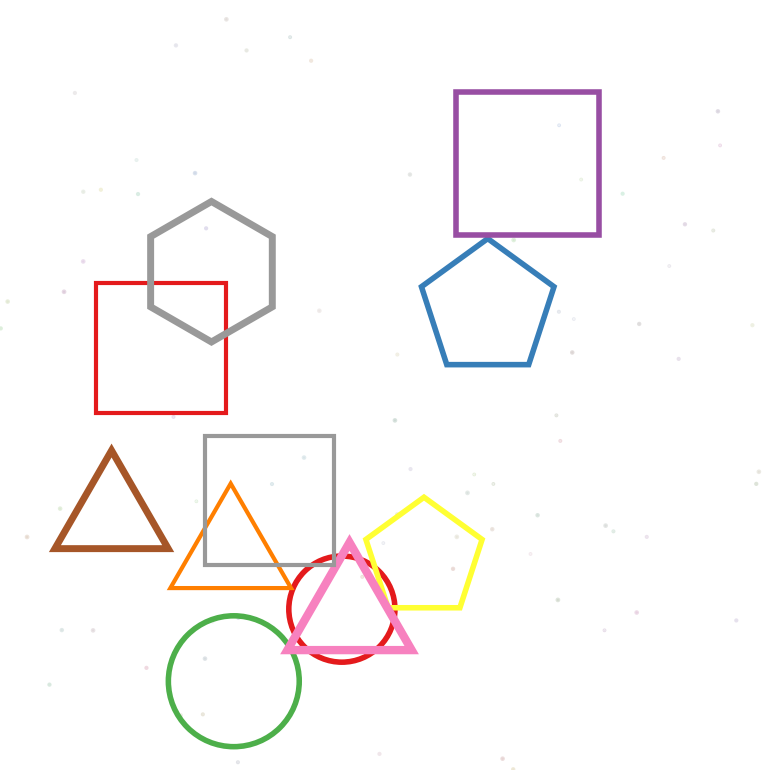[{"shape": "square", "thickness": 1.5, "radius": 0.42, "center": [0.209, 0.548]}, {"shape": "circle", "thickness": 2, "radius": 0.34, "center": [0.444, 0.209]}, {"shape": "pentagon", "thickness": 2, "radius": 0.45, "center": [0.633, 0.6]}, {"shape": "circle", "thickness": 2, "radius": 0.42, "center": [0.304, 0.115]}, {"shape": "square", "thickness": 2, "radius": 0.46, "center": [0.685, 0.788]}, {"shape": "triangle", "thickness": 1.5, "radius": 0.45, "center": [0.3, 0.282]}, {"shape": "pentagon", "thickness": 2, "radius": 0.4, "center": [0.551, 0.275]}, {"shape": "triangle", "thickness": 2.5, "radius": 0.42, "center": [0.145, 0.33]}, {"shape": "triangle", "thickness": 3, "radius": 0.47, "center": [0.454, 0.202]}, {"shape": "square", "thickness": 1.5, "radius": 0.42, "center": [0.349, 0.35]}, {"shape": "hexagon", "thickness": 2.5, "radius": 0.46, "center": [0.275, 0.647]}]